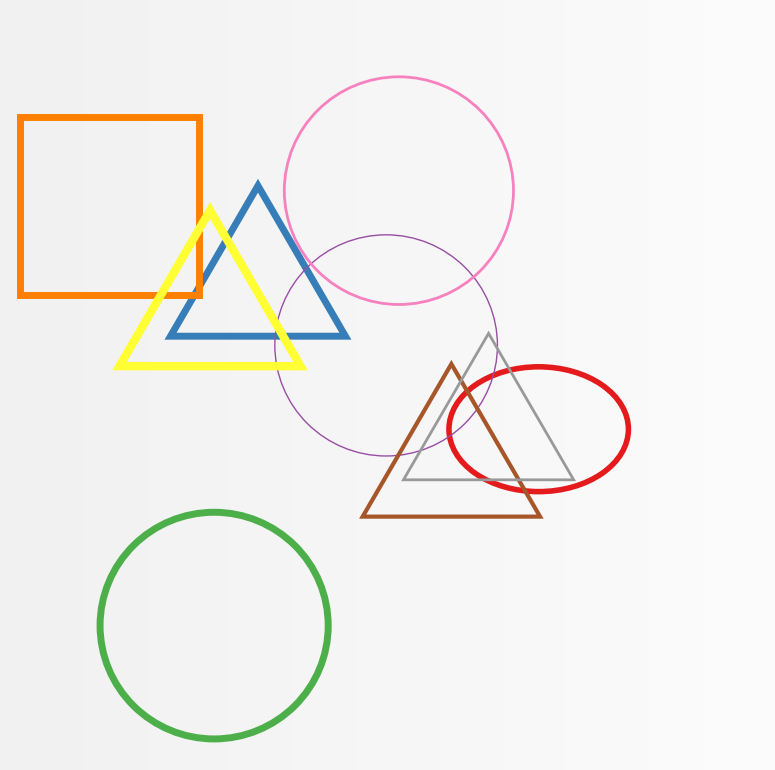[{"shape": "oval", "thickness": 2, "radius": 0.58, "center": [0.695, 0.443]}, {"shape": "triangle", "thickness": 2.5, "radius": 0.65, "center": [0.333, 0.629]}, {"shape": "circle", "thickness": 2.5, "radius": 0.74, "center": [0.276, 0.188]}, {"shape": "circle", "thickness": 0.5, "radius": 0.72, "center": [0.498, 0.551]}, {"shape": "square", "thickness": 2.5, "radius": 0.58, "center": [0.141, 0.733]}, {"shape": "triangle", "thickness": 3, "radius": 0.67, "center": [0.271, 0.592]}, {"shape": "triangle", "thickness": 1.5, "radius": 0.66, "center": [0.582, 0.395]}, {"shape": "circle", "thickness": 1, "radius": 0.74, "center": [0.515, 0.752]}, {"shape": "triangle", "thickness": 1, "radius": 0.63, "center": [0.63, 0.44]}]